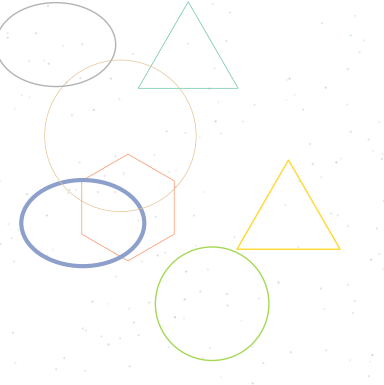[{"shape": "triangle", "thickness": 0.5, "radius": 0.75, "center": [0.489, 0.846]}, {"shape": "hexagon", "thickness": 0.5, "radius": 0.69, "center": [0.332, 0.461]}, {"shape": "oval", "thickness": 3, "radius": 0.8, "center": [0.215, 0.421]}, {"shape": "circle", "thickness": 1, "radius": 0.74, "center": [0.551, 0.211]}, {"shape": "triangle", "thickness": 1, "radius": 0.77, "center": [0.749, 0.43]}, {"shape": "circle", "thickness": 0.5, "radius": 0.98, "center": [0.313, 0.647]}, {"shape": "oval", "thickness": 1, "radius": 0.78, "center": [0.145, 0.884]}]